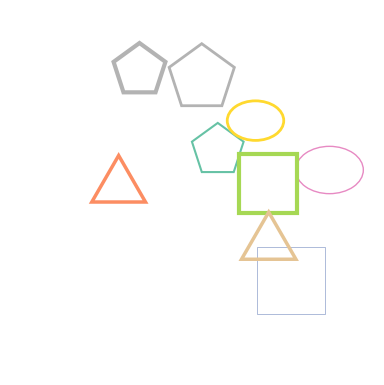[{"shape": "pentagon", "thickness": 1.5, "radius": 0.35, "center": [0.566, 0.61]}, {"shape": "triangle", "thickness": 2.5, "radius": 0.4, "center": [0.308, 0.516]}, {"shape": "square", "thickness": 0.5, "radius": 0.44, "center": [0.755, 0.272]}, {"shape": "oval", "thickness": 1, "radius": 0.44, "center": [0.856, 0.558]}, {"shape": "square", "thickness": 3, "radius": 0.38, "center": [0.696, 0.524]}, {"shape": "oval", "thickness": 2, "radius": 0.37, "center": [0.664, 0.687]}, {"shape": "triangle", "thickness": 2.5, "radius": 0.41, "center": [0.698, 0.367]}, {"shape": "pentagon", "thickness": 2, "radius": 0.45, "center": [0.524, 0.797]}, {"shape": "pentagon", "thickness": 3, "radius": 0.35, "center": [0.362, 0.817]}]